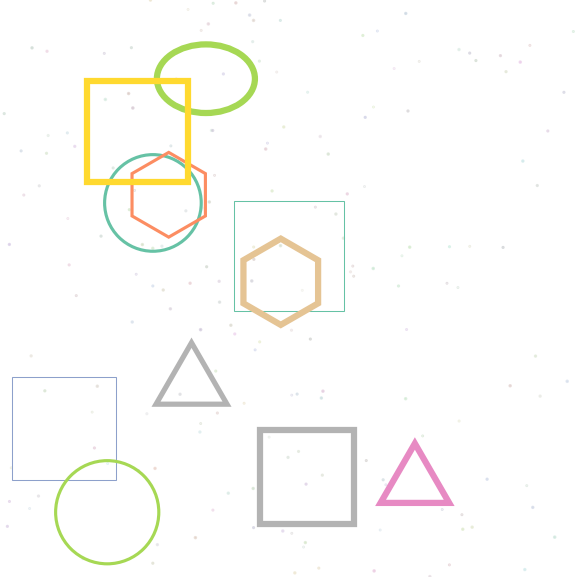[{"shape": "square", "thickness": 0.5, "radius": 0.48, "center": [0.5, 0.556]}, {"shape": "circle", "thickness": 1.5, "radius": 0.42, "center": [0.265, 0.648]}, {"shape": "hexagon", "thickness": 1.5, "radius": 0.37, "center": [0.292, 0.662]}, {"shape": "square", "thickness": 0.5, "radius": 0.45, "center": [0.111, 0.257]}, {"shape": "triangle", "thickness": 3, "radius": 0.34, "center": [0.718, 0.163]}, {"shape": "circle", "thickness": 1.5, "radius": 0.45, "center": [0.186, 0.112]}, {"shape": "oval", "thickness": 3, "radius": 0.42, "center": [0.357, 0.863]}, {"shape": "square", "thickness": 3, "radius": 0.44, "center": [0.238, 0.771]}, {"shape": "hexagon", "thickness": 3, "radius": 0.37, "center": [0.486, 0.511]}, {"shape": "square", "thickness": 3, "radius": 0.41, "center": [0.532, 0.174]}, {"shape": "triangle", "thickness": 2.5, "radius": 0.35, "center": [0.332, 0.335]}]